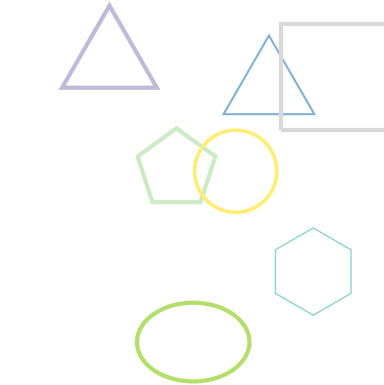[{"shape": "hexagon", "thickness": 1, "radius": 0.57, "center": [0.814, 0.295]}, {"shape": "triangle", "thickness": 3, "radius": 0.71, "center": [0.284, 0.843]}, {"shape": "triangle", "thickness": 1.5, "radius": 0.68, "center": [0.699, 0.772]}, {"shape": "oval", "thickness": 3, "radius": 0.73, "center": [0.502, 0.111]}, {"shape": "square", "thickness": 3, "radius": 0.69, "center": [0.869, 0.8]}, {"shape": "pentagon", "thickness": 3, "radius": 0.53, "center": [0.458, 0.561]}, {"shape": "circle", "thickness": 2.5, "radius": 0.53, "center": [0.612, 0.555]}]